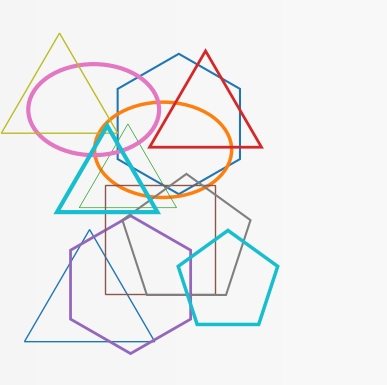[{"shape": "hexagon", "thickness": 1.5, "radius": 0.91, "center": [0.461, 0.678]}, {"shape": "triangle", "thickness": 1, "radius": 0.97, "center": [0.231, 0.21]}, {"shape": "oval", "thickness": 2.5, "radius": 0.88, "center": [0.421, 0.611]}, {"shape": "triangle", "thickness": 0.5, "radius": 0.73, "center": [0.33, 0.533]}, {"shape": "triangle", "thickness": 2, "radius": 0.83, "center": [0.53, 0.701]}, {"shape": "hexagon", "thickness": 2, "radius": 0.89, "center": [0.337, 0.261]}, {"shape": "square", "thickness": 1, "radius": 0.71, "center": [0.413, 0.378]}, {"shape": "oval", "thickness": 3, "radius": 0.84, "center": [0.242, 0.715]}, {"shape": "pentagon", "thickness": 1.5, "radius": 0.87, "center": [0.481, 0.374]}, {"shape": "triangle", "thickness": 1, "radius": 0.87, "center": [0.154, 0.741]}, {"shape": "pentagon", "thickness": 2.5, "radius": 0.68, "center": [0.588, 0.266]}, {"shape": "triangle", "thickness": 3, "radius": 0.75, "center": [0.277, 0.524]}]